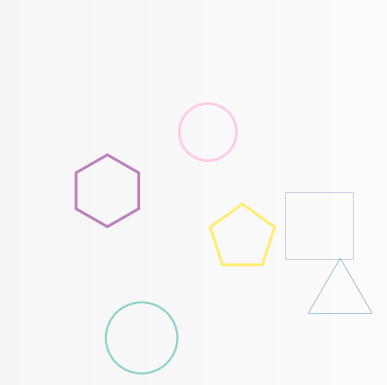[{"shape": "circle", "thickness": 1.5, "radius": 0.46, "center": [0.365, 0.122]}, {"shape": "square", "thickness": 0.5, "radius": 0.44, "center": [0.823, 0.415]}, {"shape": "triangle", "thickness": 0.5, "radius": 0.48, "center": [0.878, 0.234]}, {"shape": "circle", "thickness": 2, "radius": 0.37, "center": [0.537, 0.657]}, {"shape": "hexagon", "thickness": 2, "radius": 0.47, "center": [0.277, 0.504]}, {"shape": "pentagon", "thickness": 2, "radius": 0.44, "center": [0.626, 0.383]}]